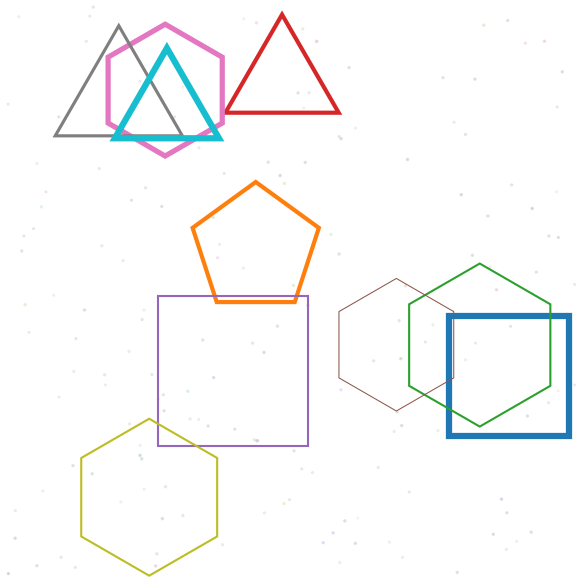[{"shape": "square", "thickness": 3, "radius": 0.52, "center": [0.882, 0.348]}, {"shape": "pentagon", "thickness": 2, "radius": 0.57, "center": [0.443, 0.569]}, {"shape": "hexagon", "thickness": 1, "radius": 0.71, "center": [0.831, 0.402]}, {"shape": "triangle", "thickness": 2, "radius": 0.57, "center": [0.488, 0.861]}, {"shape": "square", "thickness": 1, "radius": 0.65, "center": [0.403, 0.356]}, {"shape": "hexagon", "thickness": 0.5, "radius": 0.57, "center": [0.686, 0.402]}, {"shape": "hexagon", "thickness": 2.5, "radius": 0.57, "center": [0.286, 0.843]}, {"shape": "triangle", "thickness": 1.5, "radius": 0.64, "center": [0.206, 0.827]}, {"shape": "hexagon", "thickness": 1, "radius": 0.68, "center": [0.258, 0.138]}, {"shape": "triangle", "thickness": 3, "radius": 0.52, "center": [0.289, 0.812]}]